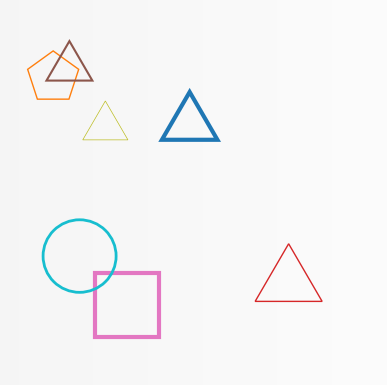[{"shape": "triangle", "thickness": 3, "radius": 0.41, "center": [0.489, 0.678]}, {"shape": "pentagon", "thickness": 1, "radius": 0.35, "center": [0.137, 0.798]}, {"shape": "triangle", "thickness": 1, "radius": 0.5, "center": [0.745, 0.267]}, {"shape": "triangle", "thickness": 1.5, "radius": 0.34, "center": [0.179, 0.825]}, {"shape": "square", "thickness": 3, "radius": 0.42, "center": [0.328, 0.207]}, {"shape": "triangle", "thickness": 0.5, "radius": 0.34, "center": [0.272, 0.67]}, {"shape": "circle", "thickness": 2, "radius": 0.47, "center": [0.205, 0.335]}]